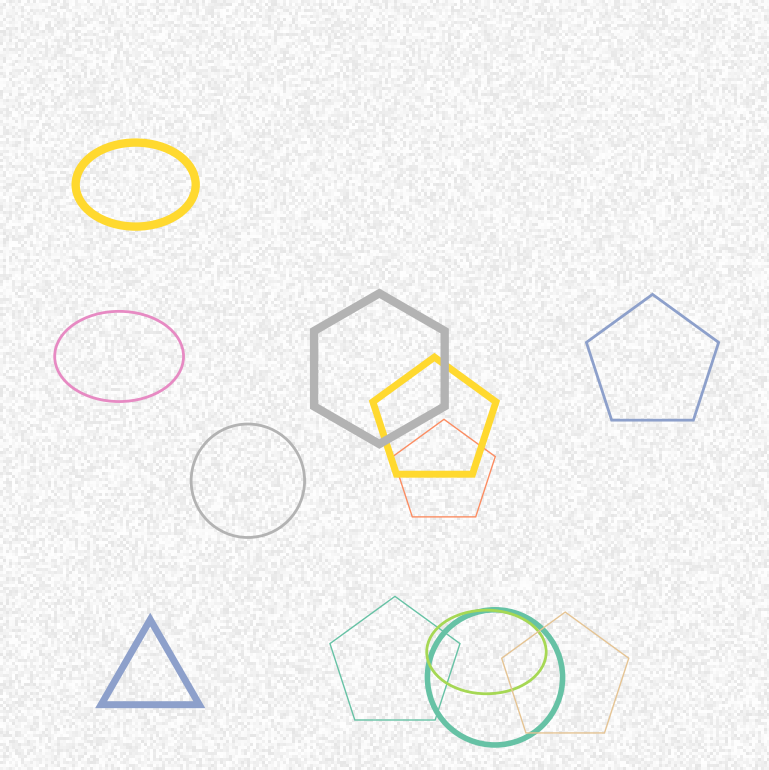[{"shape": "circle", "thickness": 2, "radius": 0.44, "center": [0.643, 0.12]}, {"shape": "pentagon", "thickness": 0.5, "radius": 0.44, "center": [0.513, 0.137]}, {"shape": "pentagon", "thickness": 0.5, "radius": 0.35, "center": [0.577, 0.385]}, {"shape": "triangle", "thickness": 2.5, "radius": 0.37, "center": [0.195, 0.122]}, {"shape": "pentagon", "thickness": 1, "radius": 0.45, "center": [0.847, 0.527]}, {"shape": "oval", "thickness": 1, "radius": 0.42, "center": [0.155, 0.537]}, {"shape": "oval", "thickness": 1, "radius": 0.39, "center": [0.632, 0.153]}, {"shape": "oval", "thickness": 3, "radius": 0.39, "center": [0.176, 0.76]}, {"shape": "pentagon", "thickness": 2.5, "radius": 0.42, "center": [0.564, 0.452]}, {"shape": "pentagon", "thickness": 0.5, "radius": 0.43, "center": [0.734, 0.118]}, {"shape": "circle", "thickness": 1, "radius": 0.37, "center": [0.322, 0.376]}, {"shape": "hexagon", "thickness": 3, "radius": 0.49, "center": [0.493, 0.521]}]